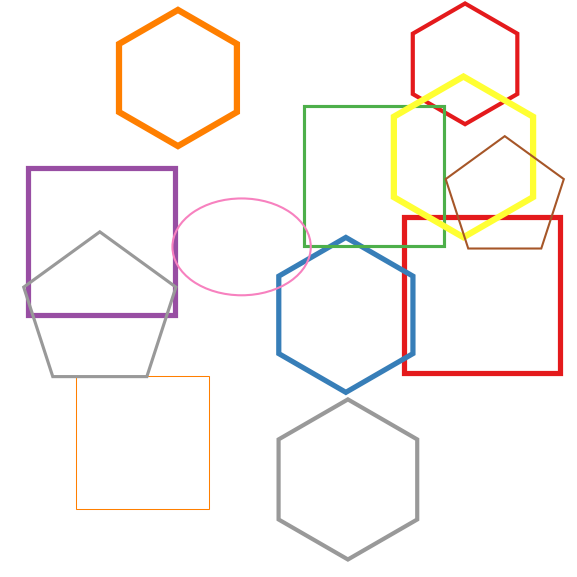[{"shape": "hexagon", "thickness": 2, "radius": 0.52, "center": [0.805, 0.889]}, {"shape": "square", "thickness": 2.5, "radius": 0.67, "center": [0.835, 0.488]}, {"shape": "hexagon", "thickness": 2.5, "radius": 0.67, "center": [0.599, 0.454]}, {"shape": "square", "thickness": 1.5, "radius": 0.61, "center": [0.648, 0.694]}, {"shape": "square", "thickness": 2.5, "radius": 0.63, "center": [0.176, 0.581]}, {"shape": "square", "thickness": 0.5, "radius": 0.58, "center": [0.247, 0.232]}, {"shape": "hexagon", "thickness": 3, "radius": 0.59, "center": [0.308, 0.864]}, {"shape": "hexagon", "thickness": 3, "radius": 0.7, "center": [0.803, 0.727]}, {"shape": "pentagon", "thickness": 1, "radius": 0.54, "center": [0.874, 0.656]}, {"shape": "oval", "thickness": 1, "radius": 0.6, "center": [0.418, 0.572]}, {"shape": "pentagon", "thickness": 1.5, "radius": 0.69, "center": [0.173, 0.459]}, {"shape": "hexagon", "thickness": 2, "radius": 0.69, "center": [0.602, 0.169]}]